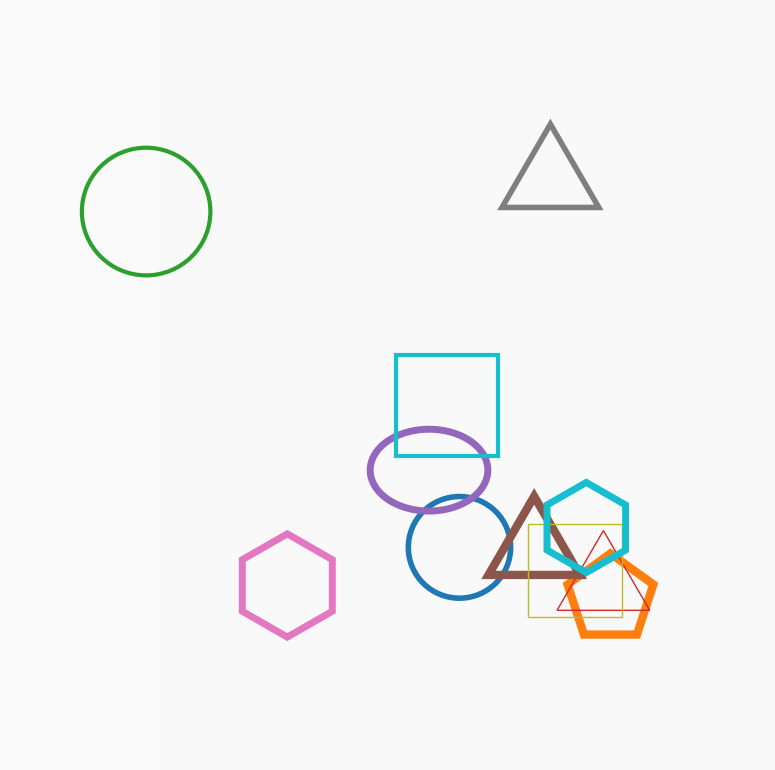[{"shape": "circle", "thickness": 2, "radius": 0.33, "center": [0.593, 0.289]}, {"shape": "pentagon", "thickness": 3, "radius": 0.29, "center": [0.788, 0.223]}, {"shape": "circle", "thickness": 1.5, "radius": 0.41, "center": [0.189, 0.725]}, {"shape": "triangle", "thickness": 0.5, "radius": 0.35, "center": [0.779, 0.242]}, {"shape": "oval", "thickness": 2.5, "radius": 0.38, "center": [0.554, 0.389]}, {"shape": "triangle", "thickness": 3, "radius": 0.34, "center": [0.689, 0.287]}, {"shape": "hexagon", "thickness": 2.5, "radius": 0.34, "center": [0.371, 0.24]}, {"shape": "triangle", "thickness": 2, "radius": 0.36, "center": [0.71, 0.767]}, {"shape": "square", "thickness": 0.5, "radius": 0.3, "center": [0.742, 0.259]}, {"shape": "hexagon", "thickness": 2.5, "radius": 0.29, "center": [0.757, 0.315]}, {"shape": "square", "thickness": 1.5, "radius": 0.33, "center": [0.577, 0.474]}]